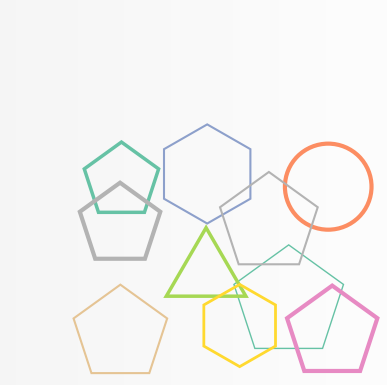[{"shape": "pentagon", "thickness": 1, "radius": 0.74, "center": [0.745, 0.215]}, {"shape": "pentagon", "thickness": 2.5, "radius": 0.5, "center": [0.313, 0.53]}, {"shape": "circle", "thickness": 3, "radius": 0.56, "center": [0.847, 0.515]}, {"shape": "hexagon", "thickness": 1.5, "radius": 0.64, "center": [0.535, 0.548]}, {"shape": "pentagon", "thickness": 3, "radius": 0.61, "center": [0.857, 0.136]}, {"shape": "triangle", "thickness": 2.5, "radius": 0.59, "center": [0.532, 0.29]}, {"shape": "hexagon", "thickness": 2, "radius": 0.53, "center": [0.619, 0.155]}, {"shape": "pentagon", "thickness": 1.5, "radius": 0.63, "center": [0.311, 0.134]}, {"shape": "pentagon", "thickness": 1.5, "radius": 0.66, "center": [0.694, 0.421]}, {"shape": "pentagon", "thickness": 3, "radius": 0.55, "center": [0.31, 0.416]}]